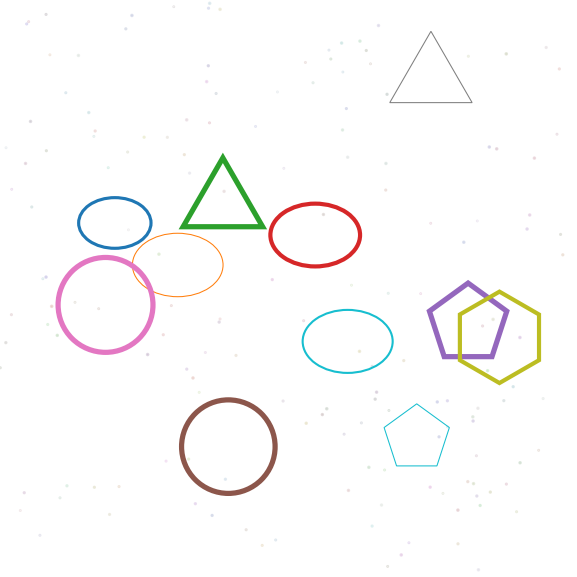[{"shape": "oval", "thickness": 1.5, "radius": 0.31, "center": [0.199, 0.613]}, {"shape": "oval", "thickness": 0.5, "radius": 0.39, "center": [0.308, 0.54]}, {"shape": "triangle", "thickness": 2.5, "radius": 0.4, "center": [0.386, 0.646]}, {"shape": "oval", "thickness": 2, "radius": 0.39, "center": [0.546, 0.592]}, {"shape": "pentagon", "thickness": 2.5, "radius": 0.35, "center": [0.811, 0.439]}, {"shape": "circle", "thickness": 2.5, "radius": 0.4, "center": [0.395, 0.226]}, {"shape": "circle", "thickness": 2.5, "radius": 0.41, "center": [0.183, 0.471]}, {"shape": "triangle", "thickness": 0.5, "radius": 0.41, "center": [0.746, 0.863]}, {"shape": "hexagon", "thickness": 2, "radius": 0.4, "center": [0.865, 0.415]}, {"shape": "oval", "thickness": 1, "radius": 0.39, "center": [0.602, 0.408]}, {"shape": "pentagon", "thickness": 0.5, "radius": 0.3, "center": [0.722, 0.24]}]